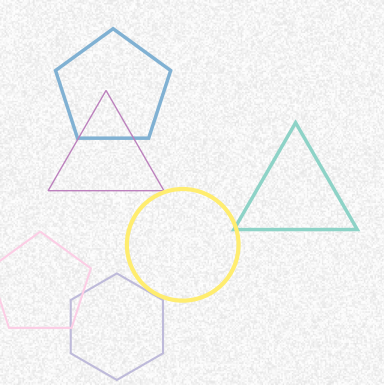[{"shape": "triangle", "thickness": 2.5, "radius": 0.92, "center": [0.768, 0.496]}, {"shape": "hexagon", "thickness": 1.5, "radius": 0.69, "center": [0.304, 0.151]}, {"shape": "pentagon", "thickness": 2.5, "radius": 0.79, "center": [0.294, 0.768]}, {"shape": "pentagon", "thickness": 1.5, "radius": 0.69, "center": [0.105, 0.26]}, {"shape": "triangle", "thickness": 1, "radius": 0.87, "center": [0.275, 0.591]}, {"shape": "circle", "thickness": 3, "radius": 0.73, "center": [0.475, 0.364]}]